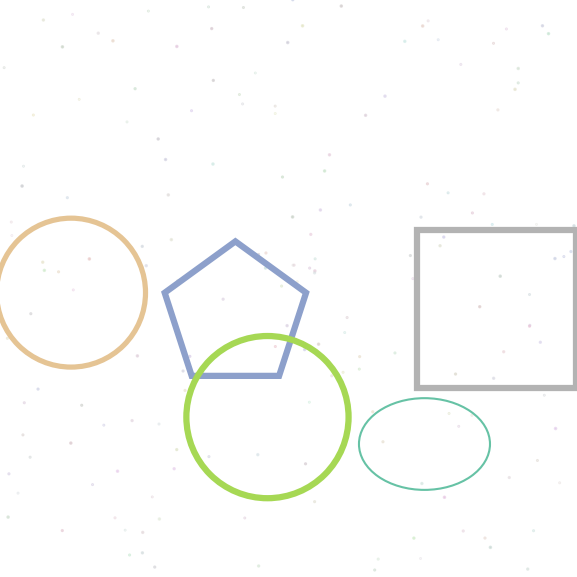[{"shape": "oval", "thickness": 1, "radius": 0.57, "center": [0.735, 0.23]}, {"shape": "pentagon", "thickness": 3, "radius": 0.64, "center": [0.408, 0.452]}, {"shape": "circle", "thickness": 3, "radius": 0.7, "center": [0.463, 0.277]}, {"shape": "circle", "thickness": 2.5, "radius": 0.64, "center": [0.123, 0.492]}, {"shape": "square", "thickness": 3, "radius": 0.69, "center": [0.859, 0.464]}]